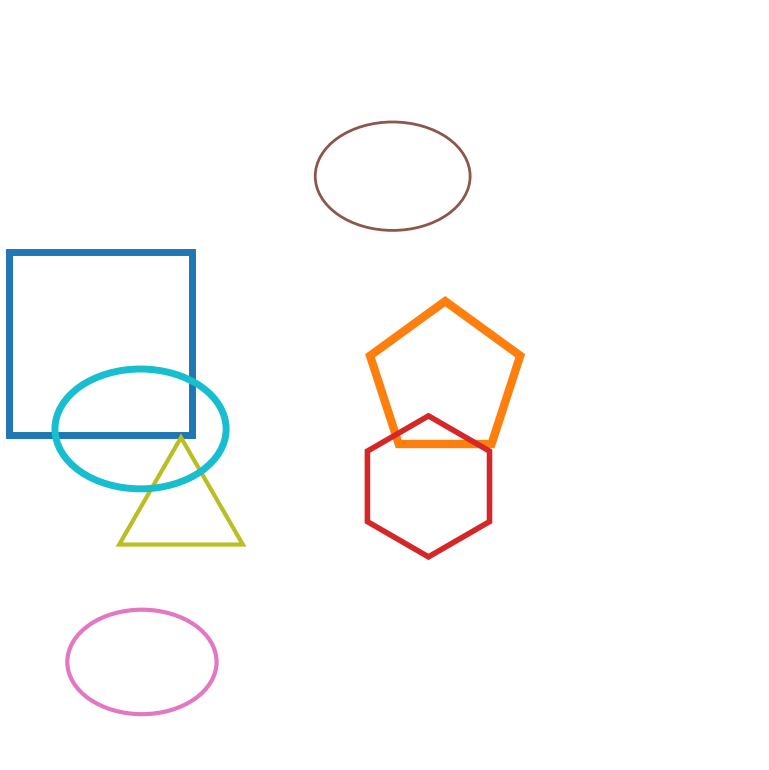[{"shape": "square", "thickness": 2.5, "radius": 0.6, "center": [0.13, 0.554]}, {"shape": "pentagon", "thickness": 3, "radius": 0.51, "center": [0.578, 0.506]}, {"shape": "hexagon", "thickness": 2, "radius": 0.46, "center": [0.556, 0.368]}, {"shape": "oval", "thickness": 1, "radius": 0.5, "center": [0.51, 0.771]}, {"shape": "oval", "thickness": 1.5, "radius": 0.48, "center": [0.184, 0.14]}, {"shape": "triangle", "thickness": 1.5, "radius": 0.46, "center": [0.235, 0.339]}, {"shape": "oval", "thickness": 2.5, "radius": 0.56, "center": [0.183, 0.443]}]